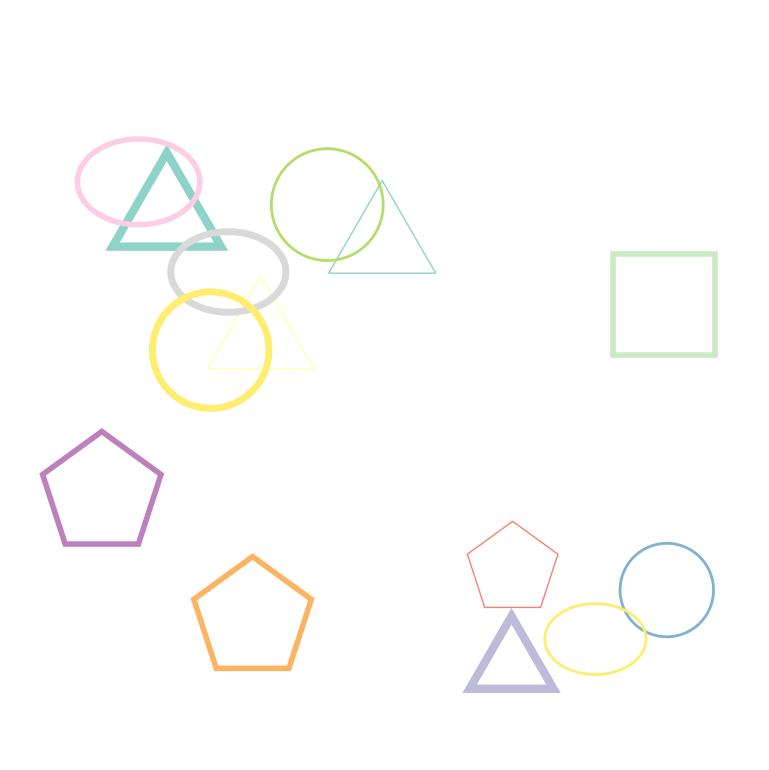[{"shape": "triangle", "thickness": 3, "radius": 0.41, "center": [0.217, 0.72]}, {"shape": "triangle", "thickness": 0.5, "radius": 0.4, "center": [0.496, 0.685]}, {"shape": "triangle", "thickness": 0.5, "radius": 0.4, "center": [0.339, 0.561]}, {"shape": "triangle", "thickness": 3, "radius": 0.31, "center": [0.664, 0.137]}, {"shape": "pentagon", "thickness": 0.5, "radius": 0.31, "center": [0.666, 0.261]}, {"shape": "circle", "thickness": 1, "radius": 0.3, "center": [0.866, 0.234]}, {"shape": "pentagon", "thickness": 2, "radius": 0.4, "center": [0.328, 0.197]}, {"shape": "circle", "thickness": 1, "radius": 0.36, "center": [0.425, 0.734]}, {"shape": "oval", "thickness": 2, "radius": 0.4, "center": [0.18, 0.764]}, {"shape": "oval", "thickness": 2.5, "radius": 0.37, "center": [0.297, 0.647]}, {"shape": "pentagon", "thickness": 2, "radius": 0.4, "center": [0.132, 0.359]}, {"shape": "square", "thickness": 2, "radius": 0.33, "center": [0.862, 0.605]}, {"shape": "circle", "thickness": 2.5, "radius": 0.38, "center": [0.274, 0.545]}, {"shape": "oval", "thickness": 1, "radius": 0.33, "center": [0.773, 0.17]}]